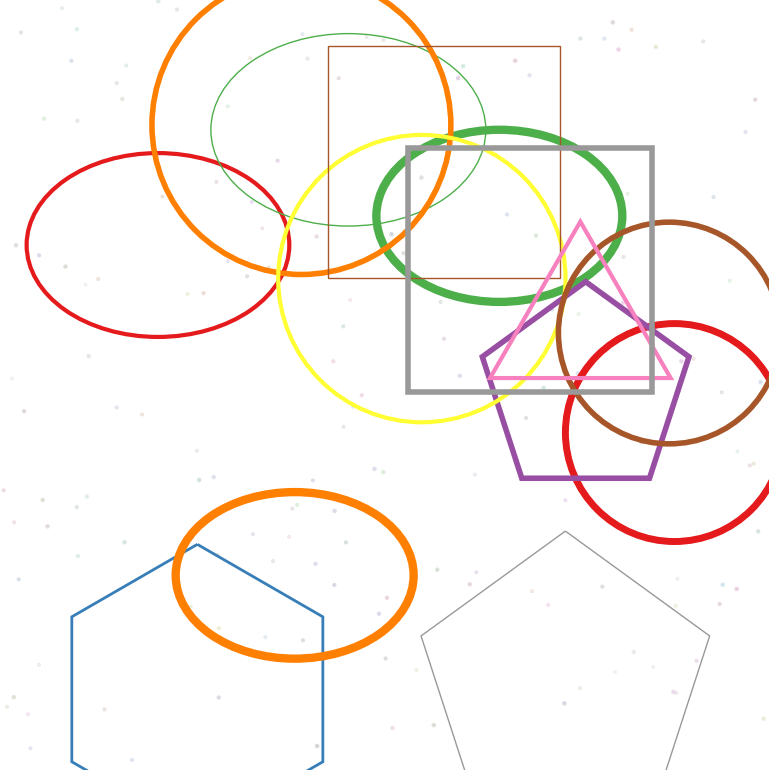[{"shape": "oval", "thickness": 1.5, "radius": 0.85, "center": [0.205, 0.682]}, {"shape": "circle", "thickness": 2.5, "radius": 0.71, "center": [0.876, 0.438]}, {"shape": "hexagon", "thickness": 1, "radius": 0.94, "center": [0.256, 0.105]}, {"shape": "oval", "thickness": 0.5, "radius": 0.89, "center": [0.452, 0.831]}, {"shape": "oval", "thickness": 3, "radius": 0.8, "center": [0.649, 0.72]}, {"shape": "pentagon", "thickness": 2, "radius": 0.71, "center": [0.761, 0.493]}, {"shape": "oval", "thickness": 3, "radius": 0.77, "center": [0.383, 0.253]}, {"shape": "circle", "thickness": 2, "radius": 0.97, "center": [0.391, 0.838]}, {"shape": "circle", "thickness": 1.5, "radius": 0.93, "center": [0.548, 0.638]}, {"shape": "circle", "thickness": 2, "radius": 0.72, "center": [0.869, 0.568]}, {"shape": "square", "thickness": 0.5, "radius": 0.75, "center": [0.577, 0.789]}, {"shape": "triangle", "thickness": 1.5, "radius": 0.68, "center": [0.754, 0.577]}, {"shape": "pentagon", "thickness": 0.5, "radius": 0.99, "center": [0.734, 0.113]}, {"shape": "square", "thickness": 2, "radius": 0.79, "center": [0.688, 0.649]}]